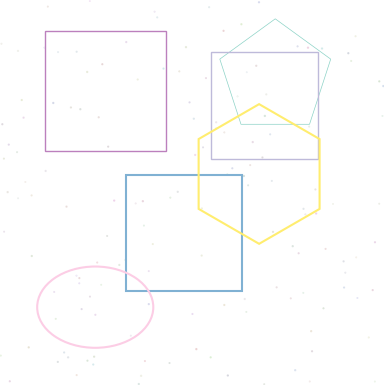[{"shape": "pentagon", "thickness": 0.5, "radius": 0.76, "center": [0.715, 0.8]}, {"shape": "square", "thickness": 1, "radius": 0.7, "center": [0.686, 0.726]}, {"shape": "square", "thickness": 1.5, "radius": 0.75, "center": [0.478, 0.394]}, {"shape": "oval", "thickness": 1.5, "radius": 0.75, "center": [0.247, 0.202]}, {"shape": "square", "thickness": 1, "radius": 0.78, "center": [0.274, 0.764]}, {"shape": "hexagon", "thickness": 1.5, "radius": 0.91, "center": [0.673, 0.548]}]